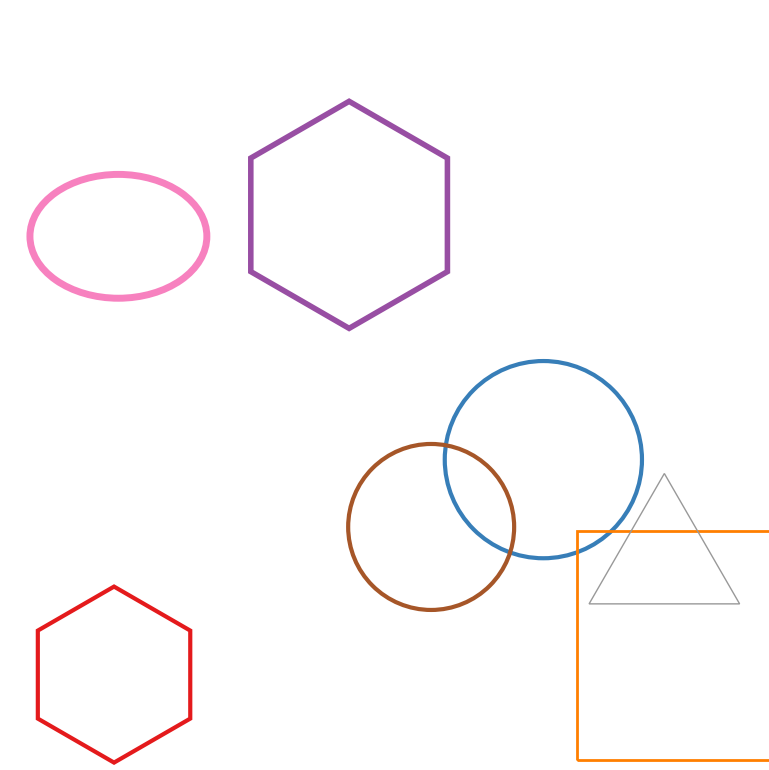[{"shape": "hexagon", "thickness": 1.5, "radius": 0.57, "center": [0.148, 0.124]}, {"shape": "circle", "thickness": 1.5, "radius": 0.64, "center": [0.706, 0.403]}, {"shape": "hexagon", "thickness": 2, "radius": 0.74, "center": [0.453, 0.721]}, {"shape": "square", "thickness": 1, "radius": 0.74, "center": [0.898, 0.162]}, {"shape": "circle", "thickness": 1.5, "radius": 0.54, "center": [0.56, 0.316]}, {"shape": "oval", "thickness": 2.5, "radius": 0.57, "center": [0.154, 0.693]}, {"shape": "triangle", "thickness": 0.5, "radius": 0.56, "center": [0.863, 0.272]}]